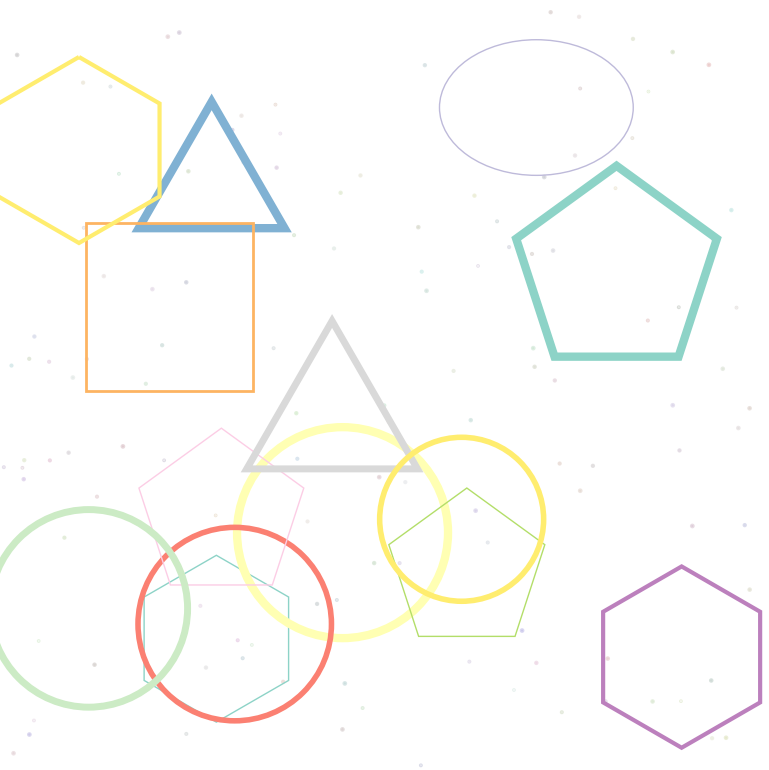[{"shape": "pentagon", "thickness": 3, "radius": 0.69, "center": [0.801, 0.648]}, {"shape": "hexagon", "thickness": 0.5, "radius": 0.54, "center": [0.281, 0.17]}, {"shape": "circle", "thickness": 3, "radius": 0.69, "center": [0.445, 0.308]}, {"shape": "oval", "thickness": 0.5, "radius": 0.63, "center": [0.697, 0.86]}, {"shape": "circle", "thickness": 2, "radius": 0.63, "center": [0.305, 0.189]}, {"shape": "triangle", "thickness": 3, "radius": 0.55, "center": [0.275, 0.758]}, {"shape": "square", "thickness": 1, "radius": 0.54, "center": [0.221, 0.601]}, {"shape": "pentagon", "thickness": 0.5, "radius": 0.53, "center": [0.606, 0.26]}, {"shape": "pentagon", "thickness": 0.5, "radius": 0.56, "center": [0.287, 0.331]}, {"shape": "triangle", "thickness": 2.5, "radius": 0.64, "center": [0.431, 0.455]}, {"shape": "hexagon", "thickness": 1.5, "radius": 0.59, "center": [0.885, 0.147]}, {"shape": "circle", "thickness": 2.5, "radius": 0.64, "center": [0.115, 0.21]}, {"shape": "hexagon", "thickness": 1.5, "radius": 0.6, "center": [0.103, 0.805]}, {"shape": "circle", "thickness": 2, "radius": 0.53, "center": [0.6, 0.326]}]